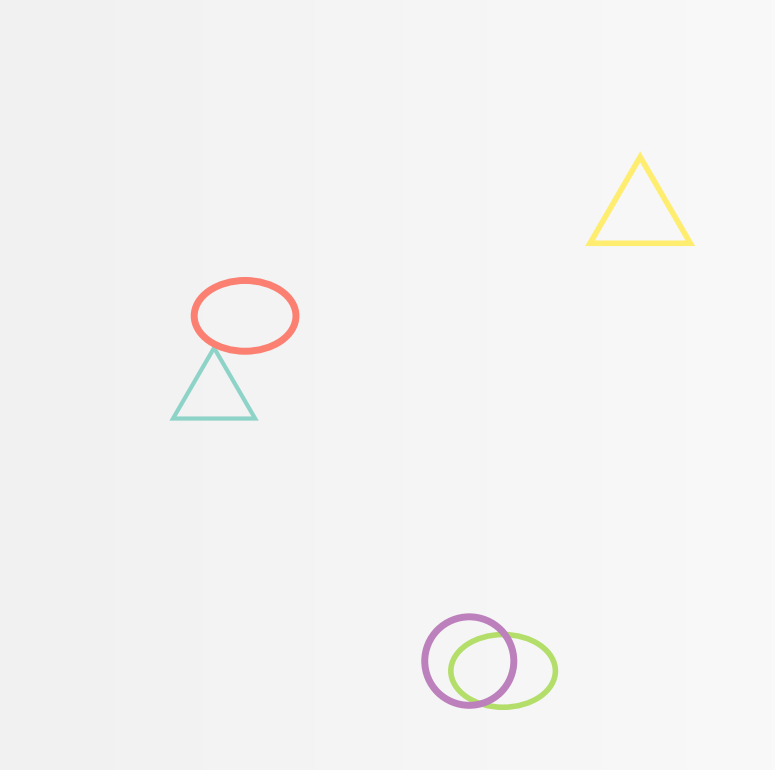[{"shape": "triangle", "thickness": 1.5, "radius": 0.31, "center": [0.276, 0.487]}, {"shape": "oval", "thickness": 2.5, "radius": 0.33, "center": [0.316, 0.59]}, {"shape": "oval", "thickness": 2, "radius": 0.34, "center": [0.649, 0.129]}, {"shape": "circle", "thickness": 2.5, "radius": 0.29, "center": [0.606, 0.141]}, {"shape": "triangle", "thickness": 2, "radius": 0.37, "center": [0.826, 0.721]}]